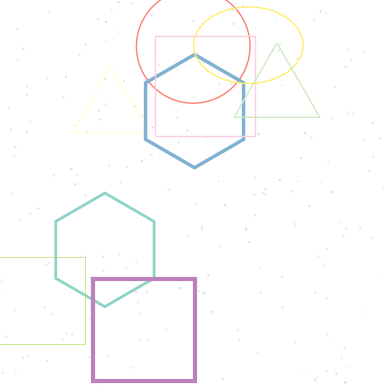[{"shape": "hexagon", "thickness": 2, "radius": 0.74, "center": [0.272, 0.351]}, {"shape": "triangle", "thickness": 0.5, "radius": 0.57, "center": [0.287, 0.712]}, {"shape": "circle", "thickness": 1, "radius": 0.74, "center": [0.502, 0.88]}, {"shape": "hexagon", "thickness": 2.5, "radius": 0.73, "center": [0.505, 0.711]}, {"shape": "square", "thickness": 0.5, "radius": 0.56, "center": [0.109, 0.219]}, {"shape": "square", "thickness": 1, "radius": 0.65, "center": [0.533, 0.777]}, {"shape": "square", "thickness": 3, "radius": 0.66, "center": [0.373, 0.142]}, {"shape": "triangle", "thickness": 1, "radius": 0.64, "center": [0.719, 0.76]}, {"shape": "oval", "thickness": 1, "radius": 0.71, "center": [0.645, 0.883]}]